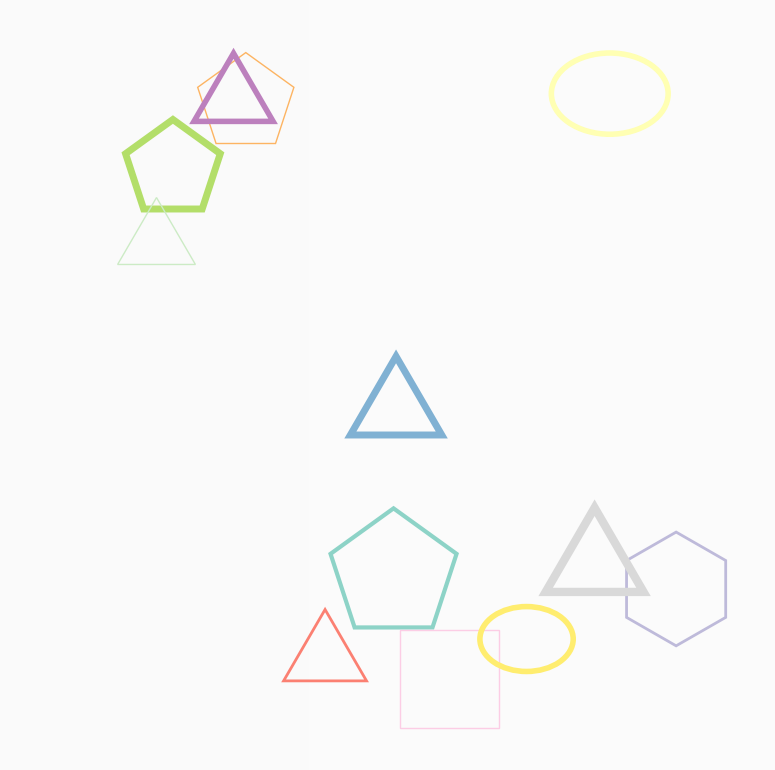[{"shape": "pentagon", "thickness": 1.5, "radius": 0.43, "center": [0.508, 0.254]}, {"shape": "oval", "thickness": 2, "radius": 0.38, "center": [0.787, 0.878]}, {"shape": "hexagon", "thickness": 1, "radius": 0.37, "center": [0.872, 0.235]}, {"shape": "triangle", "thickness": 1, "radius": 0.31, "center": [0.419, 0.147]}, {"shape": "triangle", "thickness": 2.5, "radius": 0.34, "center": [0.511, 0.469]}, {"shape": "pentagon", "thickness": 0.5, "radius": 0.33, "center": [0.317, 0.866]}, {"shape": "pentagon", "thickness": 2.5, "radius": 0.32, "center": [0.223, 0.781]}, {"shape": "square", "thickness": 0.5, "radius": 0.32, "center": [0.58, 0.118]}, {"shape": "triangle", "thickness": 3, "radius": 0.36, "center": [0.767, 0.268]}, {"shape": "triangle", "thickness": 2, "radius": 0.29, "center": [0.301, 0.872]}, {"shape": "triangle", "thickness": 0.5, "radius": 0.29, "center": [0.202, 0.686]}, {"shape": "oval", "thickness": 2, "radius": 0.3, "center": [0.679, 0.17]}]